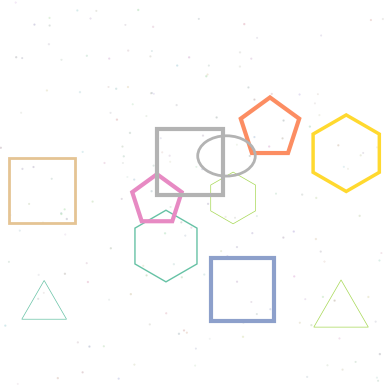[{"shape": "triangle", "thickness": 0.5, "radius": 0.34, "center": [0.115, 0.204]}, {"shape": "hexagon", "thickness": 1, "radius": 0.47, "center": [0.431, 0.361]}, {"shape": "pentagon", "thickness": 3, "radius": 0.4, "center": [0.701, 0.667]}, {"shape": "square", "thickness": 3, "radius": 0.41, "center": [0.63, 0.249]}, {"shape": "pentagon", "thickness": 3, "radius": 0.34, "center": [0.408, 0.48]}, {"shape": "triangle", "thickness": 0.5, "radius": 0.41, "center": [0.886, 0.191]}, {"shape": "hexagon", "thickness": 0.5, "radius": 0.34, "center": [0.605, 0.486]}, {"shape": "hexagon", "thickness": 2.5, "radius": 0.5, "center": [0.899, 0.602]}, {"shape": "square", "thickness": 2, "radius": 0.43, "center": [0.11, 0.505]}, {"shape": "oval", "thickness": 2, "radius": 0.37, "center": [0.588, 0.595]}, {"shape": "square", "thickness": 3, "radius": 0.43, "center": [0.494, 0.58]}]